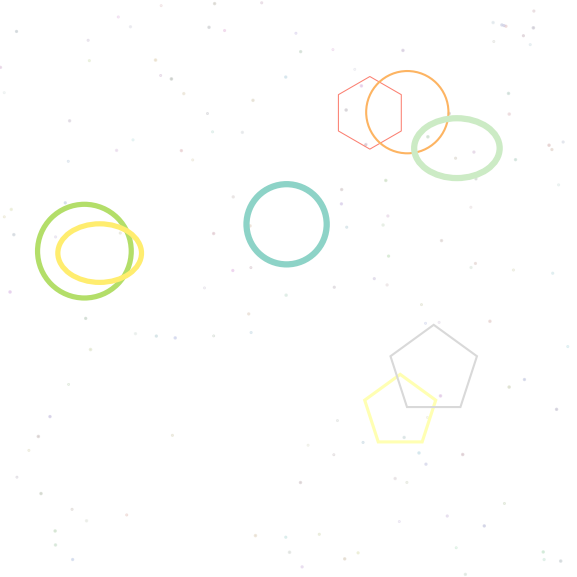[{"shape": "circle", "thickness": 3, "radius": 0.35, "center": [0.496, 0.611]}, {"shape": "pentagon", "thickness": 1.5, "radius": 0.32, "center": [0.693, 0.286]}, {"shape": "hexagon", "thickness": 0.5, "radius": 0.31, "center": [0.64, 0.804]}, {"shape": "circle", "thickness": 1, "radius": 0.36, "center": [0.705, 0.805]}, {"shape": "circle", "thickness": 2.5, "radius": 0.41, "center": [0.146, 0.564]}, {"shape": "pentagon", "thickness": 1, "radius": 0.39, "center": [0.751, 0.358]}, {"shape": "oval", "thickness": 3, "radius": 0.37, "center": [0.791, 0.743]}, {"shape": "oval", "thickness": 2.5, "radius": 0.36, "center": [0.173, 0.561]}]